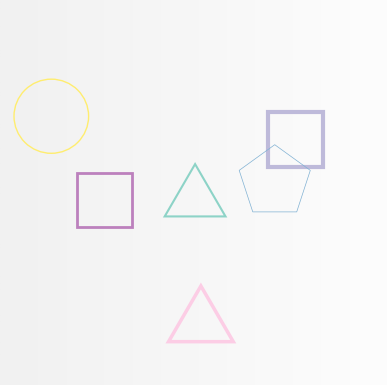[{"shape": "triangle", "thickness": 1.5, "radius": 0.45, "center": [0.503, 0.483]}, {"shape": "square", "thickness": 3, "radius": 0.36, "center": [0.763, 0.638]}, {"shape": "pentagon", "thickness": 0.5, "radius": 0.48, "center": [0.709, 0.528]}, {"shape": "triangle", "thickness": 2.5, "radius": 0.48, "center": [0.518, 0.161]}, {"shape": "square", "thickness": 2, "radius": 0.35, "center": [0.27, 0.482]}, {"shape": "circle", "thickness": 1, "radius": 0.48, "center": [0.132, 0.698]}]